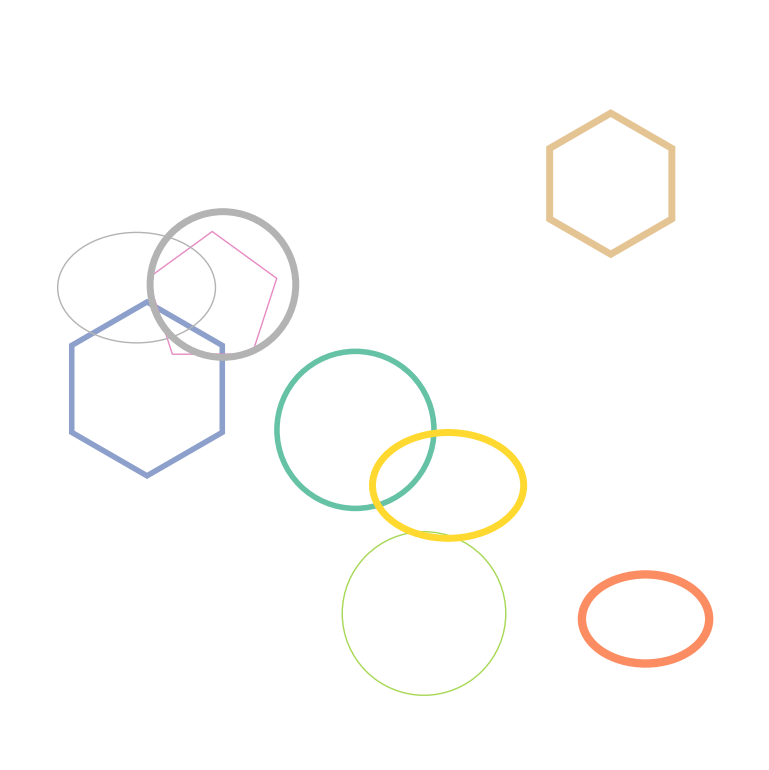[{"shape": "circle", "thickness": 2, "radius": 0.51, "center": [0.462, 0.442]}, {"shape": "oval", "thickness": 3, "radius": 0.41, "center": [0.838, 0.196]}, {"shape": "hexagon", "thickness": 2, "radius": 0.56, "center": [0.191, 0.495]}, {"shape": "pentagon", "thickness": 0.5, "radius": 0.44, "center": [0.276, 0.611]}, {"shape": "circle", "thickness": 0.5, "radius": 0.53, "center": [0.551, 0.203]}, {"shape": "oval", "thickness": 2.5, "radius": 0.49, "center": [0.582, 0.37]}, {"shape": "hexagon", "thickness": 2.5, "radius": 0.46, "center": [0.793, 0.761]}, {"shape": "oval", "thickness": 0.5, "radius": 0.51, "center": [0.177, 0.626]}, {"shape": "circle", "thickness": 2.5, "radius": 0.47, "center": [0.29, 0.631]}]